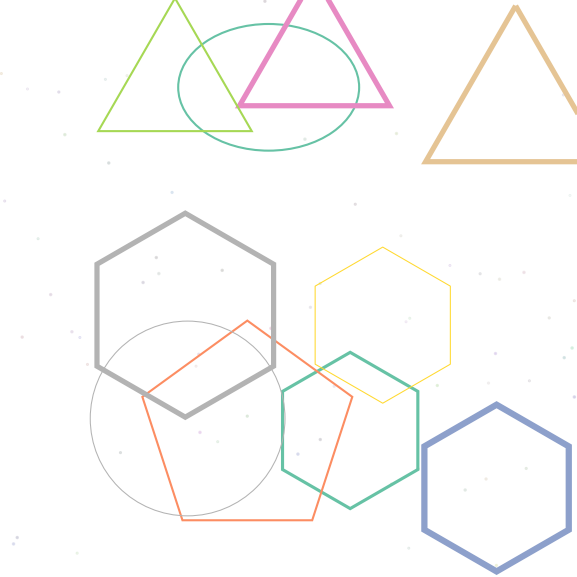[{"shape": "oval", "thickness": 1, "radius": 0.78, "center": [0.465, 0.848]}, {"shape": "hexagon", "thickness": 1.5, "radius": 0.68, "center": [0.606, 0.254]}, {"shape": "pentagon", "thickness": 1, "radius": 0.96, "center": [0.428, 0.253]}, {"shape": "hexagon", "thickness": 3, "radius": 0.72, "center": [0.86, 0.154]}, {"shape": "triangle", "thickness": 2.5, "radius": 0.75, "center": [0.545, 0.891]}, {"shape": "triangle", "thickness": 1, "radius": 0.77, "center": [0.303, 0.849]}, {"shape": "hexagon", "thickness": 0.5, "radius": 0.68, "center": [0.663, 0.436]}, {"shape": "triangle", "thickness": 2.5, "radius": 0.9, "center": [0.893, 0.809]}, {"shape": "circle", "thickness": 0.5, "radius": 0.84, "center": [0.325, 0.275]}, {"shape": "hexagon", "thickness": 2.5, "radius": 0.88, "center": [0.321, 0.453]}]